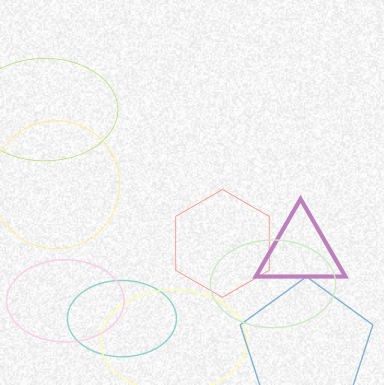[{"shape": "oval", "thickness": 1, "radius": 0.71, "center": [0.317, 0.172]}, {"shape": "oval", "thickness": 1, "radius": 0.95, "center": [0.451, 0.114]}, {"shape": "hexagon", "thickness": 0.5, "radius": 0.7, "center": [0.578, 0.368]}, {"shape": "pentagon", "thickness": 1, "radius": 0.91, "center": [0.796, 0.1]}, {"shape": "oval", "thickness": 0.5, "radius": 0.95, "center": [0.116, 0.715]}, {"shape": "oval", "thickness": 1, "radius": 0.76, "center": [0.17, 0.218]}, {"shape": "triangle", "thickness": 3, "radius": 0.67, "center": [0.781, 0.349]}, {"shape": "oval", "thickness": 1, "radius": 0.81, "center": [0.709, 0.263]}, {"shape": "circle", "thickness": 0.5, "radius": 0.83, "center": [0.145, 0.52]}]